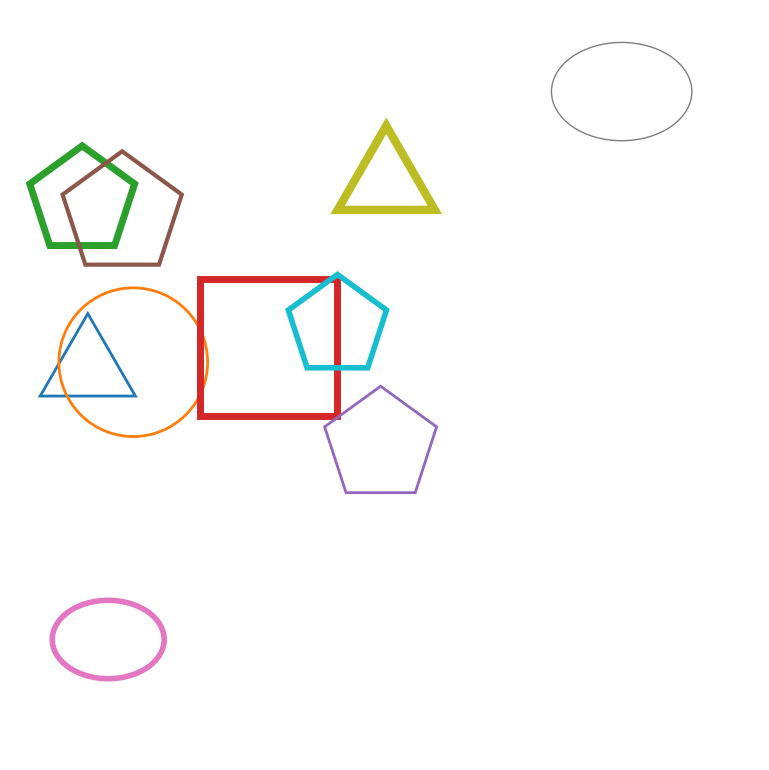[{"shape": "triangle", "thickness": 1, "radius": 0.36, "center": [0.114, 0.521]}, {"shape": "circle", "thickness": 1, "radius": 0.48, "center": [0.173, 0.53]}, {"shape": "pentagon", "thickness": 2.5, "radius": 0.36, "center": [0.107, 0.739]}, {"shape": "square", "thickness": 2.5, "radius": 0.44, "center": [0.349, 0.548]}, {"shape": "pentagon", "thickness": 1, "radius": 0.38, "center": [0.494, 0.422]}, {"shape": "pentagon", "thickness": 1.5, "radius": 0.41, "center": [0.159, 0.722]}, {"shape": "oval", "thickness": 2, "radius": 0.36, "center": [0.141, 0.169]}, {"shape": "oval", "thickness": 0.5, "radius": 0.46, "center": [0.807, 0.881]}, {"shape": "triangle", "thickness": 3, "radius": 0.36, "center": [0.502, 0.764]}, {"shape": "pentagon", "thickness": 2, "radius": 0.33, "center": [0.438, 0.577]}]